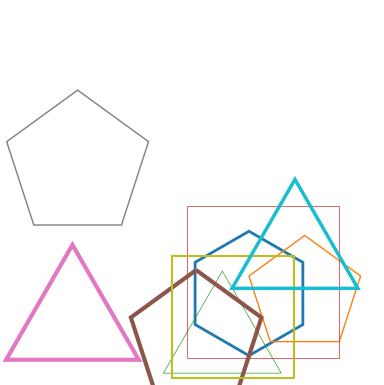[{"shape": "hexagon", "thickness": 2, "radius": 0.81, "center": [0.647, 0.238]}, {"shape": "pentagon", "thickness": 1, "radius": 0.76, "center": [0.792, 0.236]}, {"shape": "triangle", "thickness": 0.5, "radius": 0.88, "center": [0.578, 0.119]}, {"shape": "square", "thickness": 0.5, "radius": 0.99, "center": [0.683, 0.267]}, {"shape": "pentagon", "thickness": 3, "radius": 0.89, "center": [0.509, 0.12]}, {"shape": "triangle", "thickness": 3, "radius": 0.99, "center": [0.188, 0.165]}, {"shape": "pentagon", "thickness": 1, "radius": 0.97, "center": [0.202, 0.572]}, {"shape": "square", "thickness": 1.5, "radius": 0.79, "center": [0.604, 0.178]}, {"shape": "triangle", "thickness": 2.5, "radius": 0.94, "center": [0.766, 0.345]}]